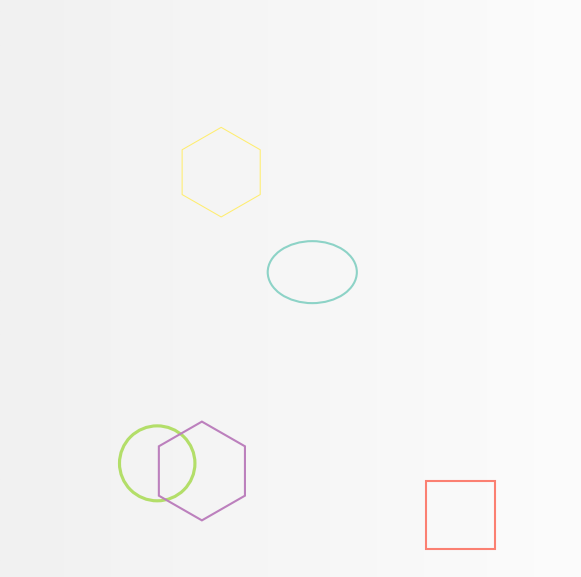[{"shape": "oval", "thickness": 1, "radius": 0.38, "center": [0.537, 0.528]}, {"shape": "square", "thickness": 1, "radius": 0.29, "center": [0.792, 0.107]}, {"shape": "circle", "thickness": 1.5, "radius": 0.32, "center": [0.27, 0.197]}, {"shape": "hexagon", "thickness": 1, "radius": 0.43, "center": [0.347, 0.184]}, {"shape": "hexagon", "thickness": 0.5, "radius": 0.39, "center": [0.38, 0.701]}]